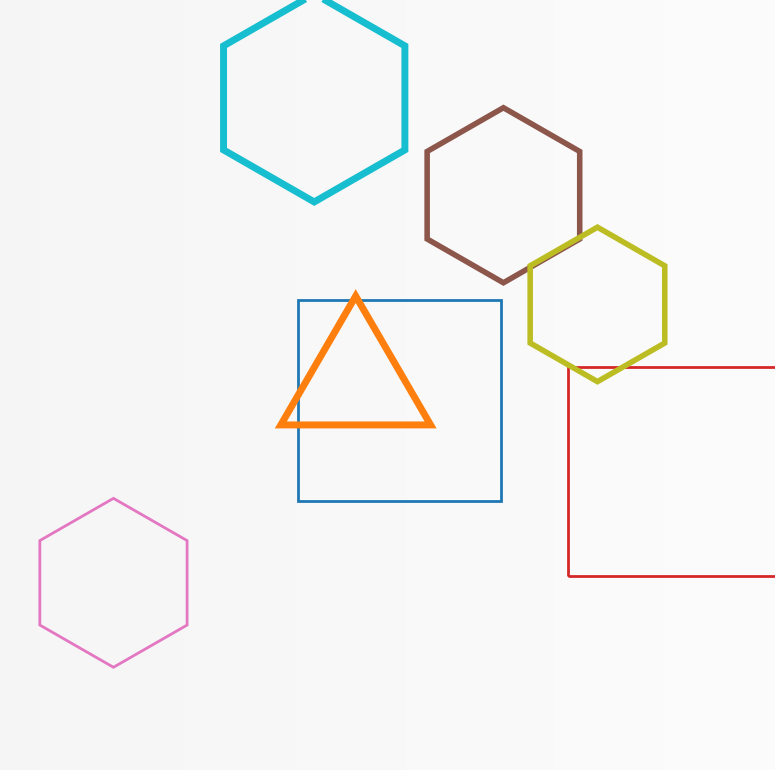[{"shape": "square", "thickness": 1, "radius": 0.65, "center": [0.515, 0.48]}, {"shape": "triangle", "thickness": 2.5, "radius": 0.56, "center": [0.459, 0.504]}, {"shape": "square", "thickness": 1, "radius": 0.68, "center": [0.869, 0.388]}, {"shape": "hexagon", "thickness": 2, "radius": 0.57, "center": [0.65, 0.746]}, {"shape": "hexagon", "thickness": 1, "radius": 0.55, "center": [0.146, 0.243]}, {"shape": "hexagon", "thickness": 2, "radius": 0.5, "center": [0.771, 0.605]}, {"shape": "hexagon", "thickness": 2.5, "radius": 0.68, "center": [0.405, 0.873]}]